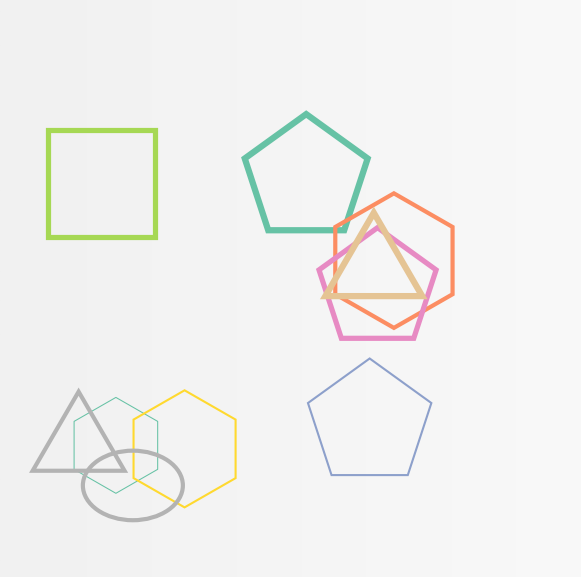[{"shape": "hexagon", "thickness": 0.5, "radius": 0.42, "center": [0.199, 0.228]}, {"shape": "pentagon", "thickness": 3, "radius": 0.56, "center": [0.527, 0.69]}, {"shape": "hexagon", "thickness": 2, "radius": 0.58, "center": [0.678, 0.548]}, {"shape": "pentagon", "thickness": 1, "radius": 0.56, "center": [0.636, 0.267]}, {"shape": "pentagon", "thickness": 2.5, "radius": 0.53, "center": [0.65, 0.499]}, {"shape": "square", "thickness": 2.5, "radius": 0.46, "center": [0.175, 0.681]}, {"shape": "hexagon", "thickness": 1, "radius": 0.51, "center": [0.318, 0.222]}, {"shape": "triangle", "thickness": 3, "radius": 0.48, "center": [0.643, 0.534]}, {"shape": "triangle", "thickness": 2, "radius": 0.46, "center": [0.135, 0.23]}, {"shape": "oval", "thickness": 2, "radius": 0.43, "center": [0.229, 0.159]}]